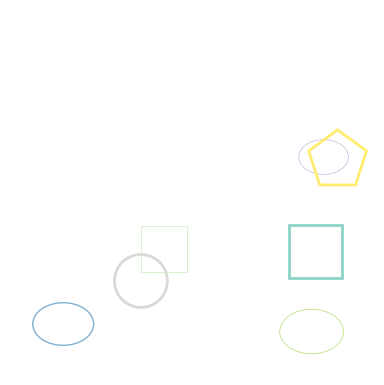[{"shape": "square", "thickness": 2, "radius": 0.34, "center": [0.819, 0.346]}, {"shape": "oval", "thickness": 0.5, "radius": 0.32, "center": [0.841, 0.592]}, {"shape": "oval", "thickness": 1, "radius": 0.4, "center": [0.164, 0.158]}, {"shape": "oval", "thickness": 0.5, "radius": 0.41, "center": [0.809, 0.139]}, {"shape": "circle", "thickness": 2, "radius": 0.34, "center": [0.366, 0.27]}, {"shape": "square", "thickness": 0.5, "radius": 0.3, "center": [0.425, 0.354]}, {"shape": "pentagon", "thickness": 2, "radius": 0.4, "center": [0.877, 0.584]}]